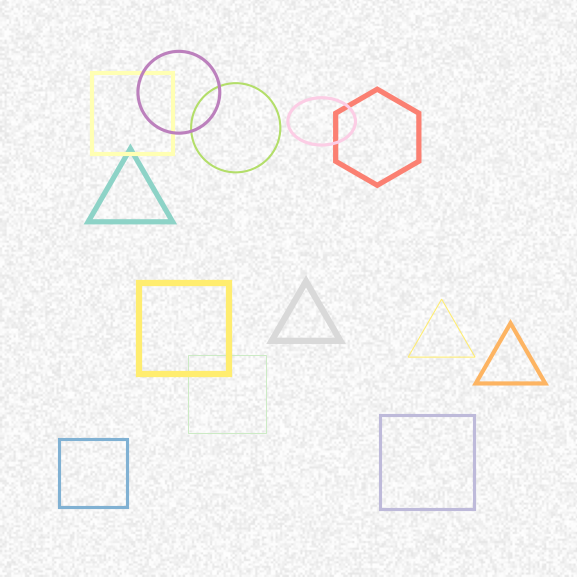[{"shape": "triangle", "thickness": 2.5, "radius": 0.42, "center": [0.226, 0.657]}, {"shape": "square", "thickness": 2, "radius": 0.35, "center": [0.23, 0.802]}, {"shape": "square", "thickness": 1.5, "radius": 0.41, "center": [0.74, 0.199]}, {"shape": "hexagon", "thickness": 2.5, "radius": 0.42, "center": [0.653, 0.761]}, {"shape": "square", "thickness": 1.5, "radius": 0.3, "center": [0.16, 0.181]}, {"shape": "triangle", "thickness": 2, "radius": 0.35, "center": [0.884, 0.37]}, {"shape": "circle", "thickness": 1, "radius": 0.39, "center": [0.408, 0.778]}, {"shape": "oval", "thickness": 1.5, "radius": 0.29, "center": [0.557, 0.789]}, {"shape": "triangle", "thickness": 3, "radius": 0.34, "center": [0.53, 0.443]}, {"shape": "circle", "thickness": 1.5, "radius": 0.35, "center": [0.31, 0.839]}, {"shape": "square", "thickness": 0.5, "radius": 0.34, "center": [0.393, 0.317]}, {"shape": "triangle", "thickness": 0.5, "radius": 0.33, "center": [0.765, 0.414]}, {"shape": "square", "thickness": 3, "radius": 0.39, "center": [0.319, 0.431]}]